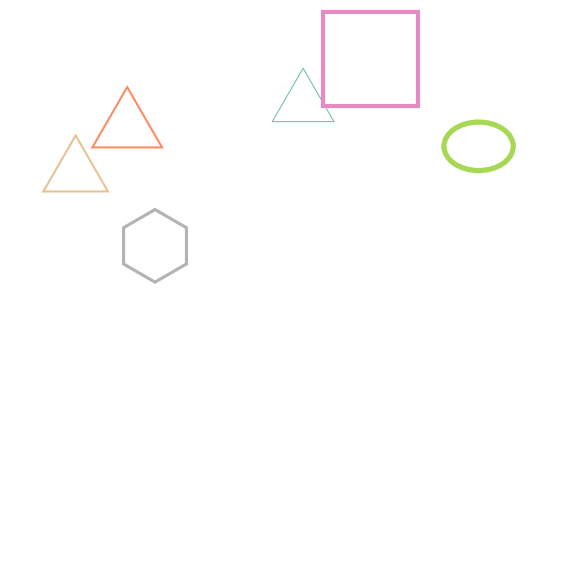[{"shape": "triangle", "thickness": 0.5, "radius": 0.31, "center": [0.525, 0.819]}, {"shape": "triangle", "thickness": 1, "radius": 0.35, "center": [0.22, 0.779]}, {"shape": "square", "thickness": 2, "radius": 0.41, "center": [0.642, 0.897]}, {"shape": "oval", "thickness": 2.5, "radius": 0.3, "center": [0.829, 0.746]}, {"shape": "triangle", "thickness": 1, "radius": 0.32, "center": [0.131, 0.7]}, {"shape": "hexagon", "thickness": 1.5, "radius": 0.31, "center": [0.268, 0.573]}]